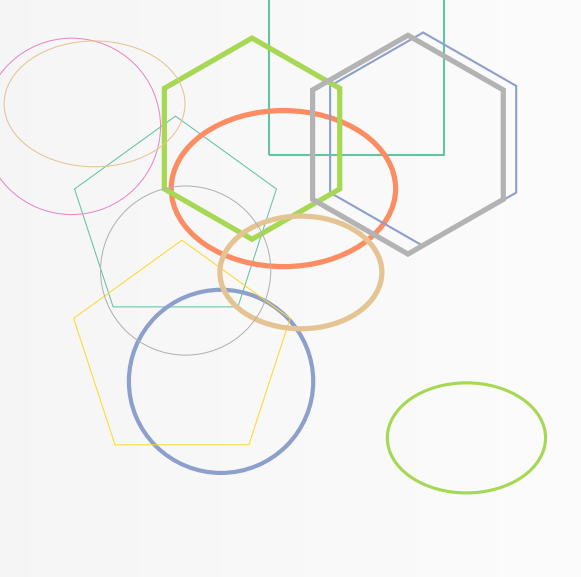[{"shape": "square", "thickness": 1, "radius": 0.75, "center": [0.614, 0.881]}, {"shape": "pentagon", "thickness": 0.5, "radius": 0.91, "center": [0.302, 0.615]}, {"shape": "oval", "thickness": 2.5, "radius": 0.97, "center": [0.488, 0.673]}, {"shape": "hexagon", "thickness": 1, "radius": 0.92, "center": [0.728, 0.758]}, {"shape": "circle", "thickness": 2, "radius": 0.79, "center": [0.38, 0.339]}, {"shape": "circle", "thickness": 0.5, "radius": 0.76, "center": [0.123, 0.78]}, {"shape": "oval", "thickness": 1.5, "radius": 0.68, "center": [0.802, 0.241]}, {"shape": "hexagon", "thickness": 2.5, "radius": 0.87, "center": [0.434, 0.759]}, {"shape": "pentagon", "thickness": 0.5, "radius": 0.98, "center": [0.313, 0.387]}, {"shape": "oval", "thickness": 2.5, "radius": 0.7, "center": [0.518, 0.527]}, {"shape": "oval", "thickness": 0.5, "radius": 0.78, "center": [0.163, 0.819]}, {"shape": "circle", "thickness": 0.5, "radius": 0.73, "center": [0.319, 0.531]}, {"shape": "hexagon", "thickness": 2.5, "radius": 0.95, "center": [0.702, 0.749]}]